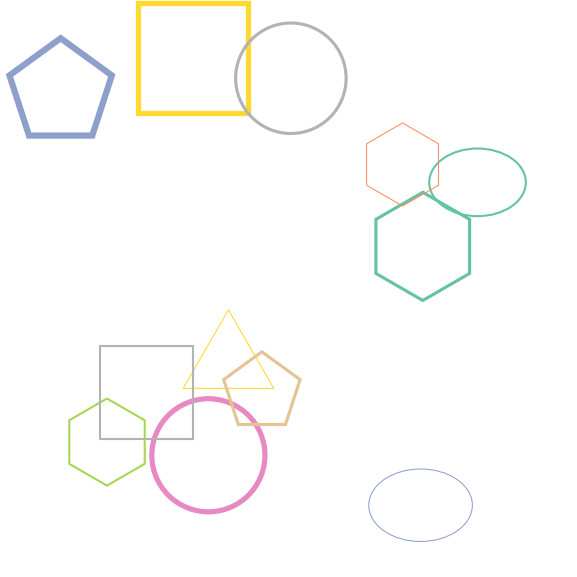[{"shape": "hexagon", "thickness": 1.5, "radius": 0.47, "center": [0.732, 0.572]}, {"shape": "oval", "thickness": 1, "radius": 0.42, "center": [0.827, 0.683]}, {"shape": "hexagon", "thickness": 0.5, "radius": 0.36, "center": [0.697, 0.714]}, {"shape": "pentagon", "thickness": 3, "radius": 0.47, "center": [0.105, 0.84]}, {"shape": "oval", "thickness": 0.5, "radius": 0.45, "center": [0.728, 0.124]}, {"shape": "circle", "thickness": 2.5, "radius": 0.49, "center": [0.361, 0.211]}, {"shape": "hexagon", "thickness": 1, "radius": 0.38, "center": [0.185, 0.234]}, {"shape": "triangle", "thickness": 0.5, "radius": 0.45, "center": [0.396, 0.372]}, {"shape": "square", "thickness": 2.5, "radius": 0.48, "center": [0.334, 0.898]}, {"shape": "pentagon", "thickness": 1.5, "radius": 0.35, "center": [0.453, 0.32]}, {"shape": "circle", "thickness": 1.5, "radius": 0.48, "center": [0.504, 0.864]}, {"shape": "square", "thickness": 1, "radius": 0.4, "center": [0.253, 0.32]}]